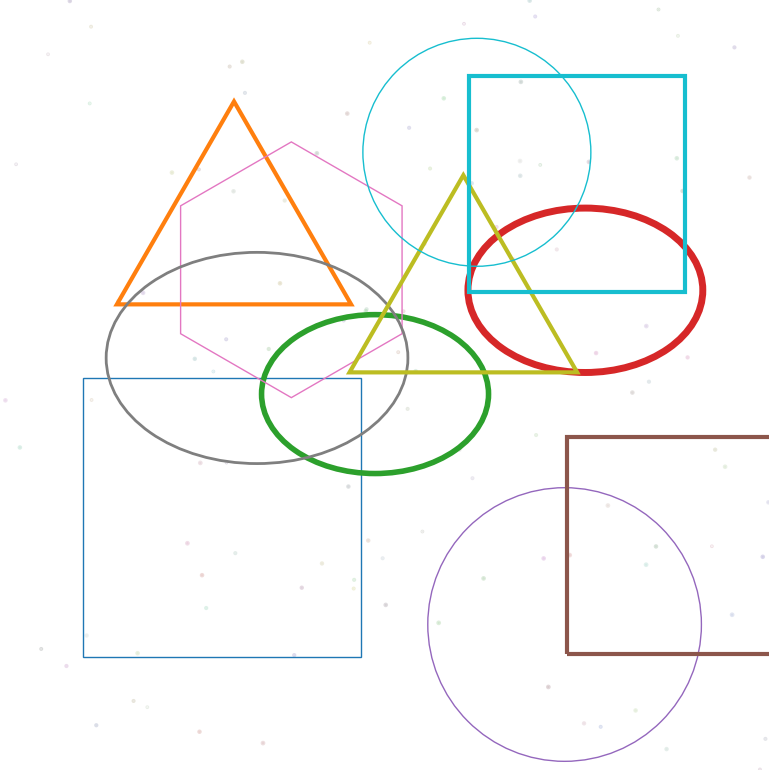[{"shape": "square", "thickness": 0.5, "radius": 0.9, "center": [0.289, 0.328]}, {"shape": "triangle", "thickness": 1.5, "radius": 0.88, "center": [0.304, 0.693]}, {"shape": "oval", "thickness": 2, "radius": 0.74, "center": [0.487, 0.488]}, {"shape": "oval", "thickness": 2.5, "radius": 0.76, "center": [0.76, 0.623]}, {"shape": "circle", "thickness": 0.5, "radius": 0.89, "center": [0.733, 0.189]}, {"shape": "square", "thickness": 1.5, "radius": 0.71, "center": [0.877, 0.292]}, {"shape": "hexagon", "thickness": 0.5, "radius": 0.83, "center": [0.378, 0.65]}, {"shape": "oval", "thickness": 1, "radius": 0.98, "center": [0.334, 0.535]}, {"shape": "triangle", "thickness": 1.5, "radius": 0.85, "center": [0.602, 0.602]}, {"shape": "square", "thickness": 1.5, "radius": 0.7, "center": [0.749, 0.761]}, {"shape": "circle", "thickness": 0.5, "radius": 0.74, "center": [0.619, 0.802]}]